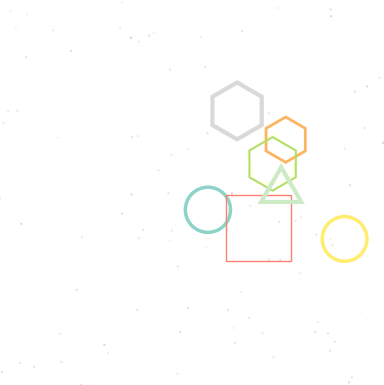[{"shape": "circle", "thickness": 2.5, "radius": 0.29, "center": [0.54, 0.455]}, {"shape": "pentagon", "thickness": 0.5, "radius": 0.35, "center": [0.708, 0.582]}, {"shape": "square", "thickness": 1, "radius": 0.42, "center": [0.671, 0.408]}, {"shape": "hexagon", "thickness": 2, "radius": 0.29, "center": [0.742, 0.637]}, {"shape": "hexagon", "thickness": 1.5, "radius": 0.35, "center": [0.708, 0.574]}, {"shape": "hexagon", "thickness": 3, "radius": 0.37, "center": [0.616, 0.712]}, {"shape": "triangle", "thickness": 3, "radius": 0.3, "center": [0.73, 0.506]}, {"shape": "circle", "thickness": 2.5, "radius": 0.29, "center": [0.895, 0.379]}]